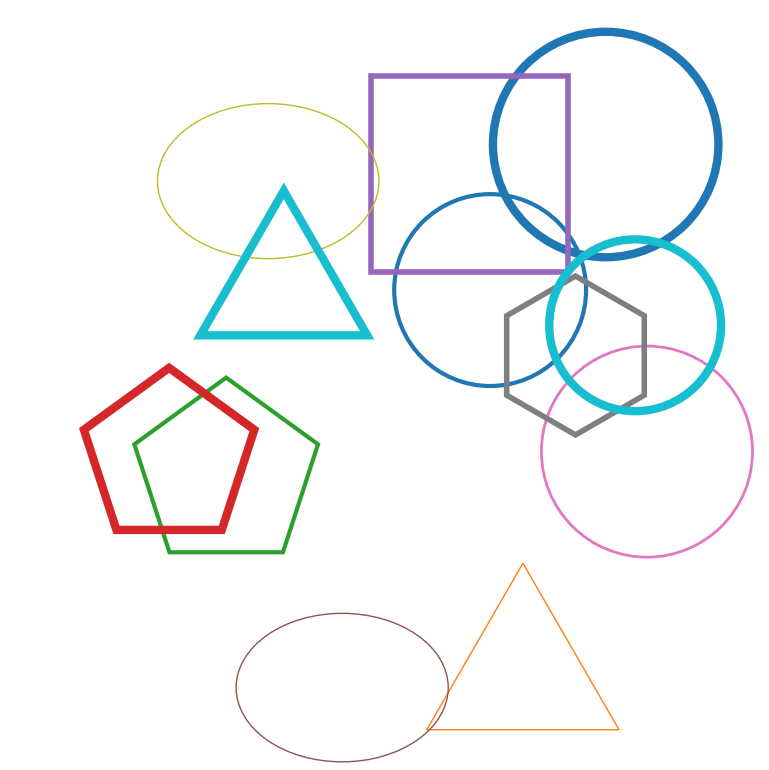[{"shape": "circle", "thickness": 1.5, "radius": 0.62, "center": [0.637, 0.623]}, {"shape": "circle", "thickness": 3, "radius": 0.73, "center": [0.787, 0.812]}, {"shape": "triangle", "thickness": 0.5, "radius": 0.72, "center": [0.679, 0.124]}, {"shape": "pentagon", "thickness": 1.5, "radius": 0.63, "center": [0.294, 0.384]}, {"shape": "pentagon", "thickness": 3, "radius": 0.58, "center": [0.22, 0.406]}, {"shape": "square", "thickness": 2, "radius": 0.64, "center": [0.61, 0.774]}, {"shape": "oval", "thickness": 0.5, "radius": 0.69, "center": [0.444, 0.107]}, {"shape": "circle", "thickness": 1, "radius": 0.69, "center": [0.84, 0.413]}, {"shape": "hexagon", "thickness": 2, "radius": 0.52, "center": [0.747, 0.538]}, {"shape": "oval", "thickness": 0.5, "radius": 0.72, "center": [0.348, 0.765]}, {"shape": "circle", "thickness": 3, "radius": 0.56, "center": [0.825, 0.578]}, {"shape": "triangle", "thickness": 3, "radius": 0.63, "center": [0.369, 0.627]}]